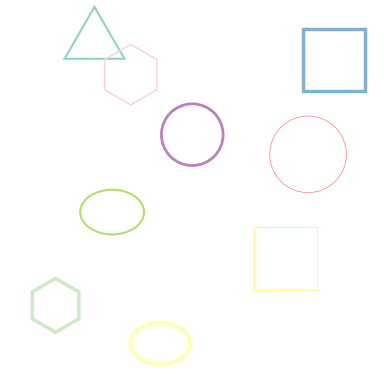[{"shape": "triangle", "thickness": 1.5, "radius": 0.45, "center": [0.245, 0.892]}, {"shape": "oval", "thickness": 3, "radius": 0.39, "center": [0.416, 0.108]}, {"shape": "circle", "thickness": 0.5, "radius": 0.5, "center": [0.8, 0.599]}, {"shape": "square", "thickness": 2.5, "radius": 0.4, "center": [0.868, 0.845]}, {"shape": "oval", "thickness": 1.5, "radius": 0.41, "center": [0.291, 0.449]}, {"shape": "hexagon", "thickness": 1, "radius": 0.39, "center": [0.339, 0.806]}, {"shape": "circle", "thickness": 2, "radius": 0.4, "center": [0.499, 0.65]}, {"shape": "hexagon", "thickness": 2.5, "radius": 0.35, "center": [0.144, 0.207]}, {"shape": "square", "thickness": 0.5, "radius": 0.41, "center": [0.742, 0.327]}]